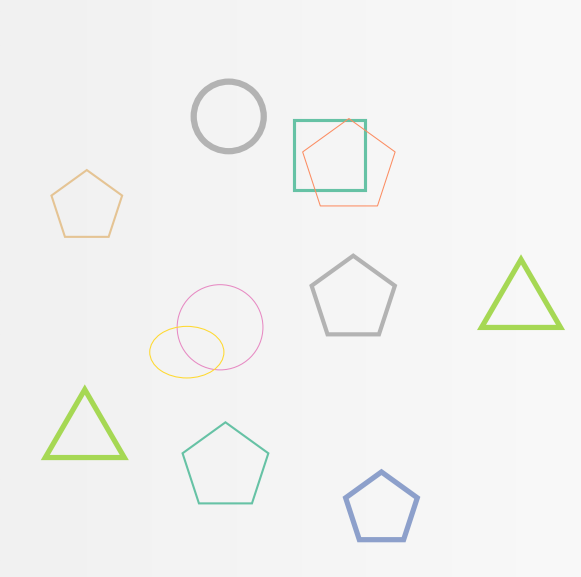[{"shape": "square", "thickness": 1.5, "radius": 0.31, "center": [0.566, 0.731]}, {"shape": "pentagon", "thickness": 1, "radius": 0.39, "center": [0.388, 0.19]}, {"shape": "pentagon", "thickness": 0.5, "radius": 0.42, "center": [0.6, 0.71]}, {"shape": "pentagon", "thickness": 2.5, "radius": 0.32, "center": [0.656, 0.117]}, {"shape": "circle", "thickness": 0.5, "radius": 0.37, "center": [0.379, 0.432]}, {"shape": "triangle", "thickness": 2.5, "radius": 0.39, "center": [0.896, 0.471]}, {"shape": "triangle", "thickness": 2.5, "radius": 0.39, "center": [0.146, 0.246]}, {"shape": "oval", "thickness": 0.5, "radius": 0.32, "center": [0.321, 0.389]}, {"shape": "pentagon", "thickness": 1, "radius": 0.32, "center": [0.149, 0.641]}, {"shape": "circle", "thickness": 3, "radius": 0.3, "center": [0.394, 0.798]}, {"shape": "pentagon", "thickness": 2, "radius": 0.38, "center": [0.608, 0.481]}]